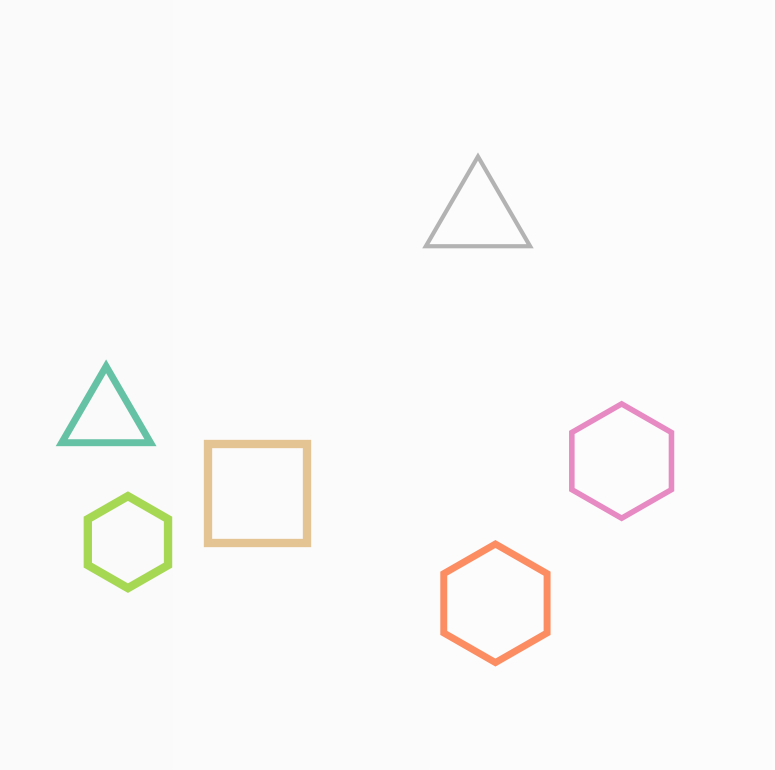[{"shape": "triangle", "thickness": 2.5, "radius": 0.33, "center": [0.137, 0.458]}, {"shape": "hexagon", "thickness": 2.5, "radius": 0.38, "center": [0.639, 0.217]}, {"shape": "hexagon", "thickness": 2, "radius": 0.37, "center": [0.802, 0.401]}, {"shape": "hexagon", "thickness": 3, "radius": 0.3, "center": [0.165, 0.296]}, {"shape": "square", "thickness": 3, "radius": 0.32, "center": [0.332, 0.359]}, {"shape": "triangle", "thickness": 1.5, "radius": 0.39, "center": [0.617, 0.719]}]